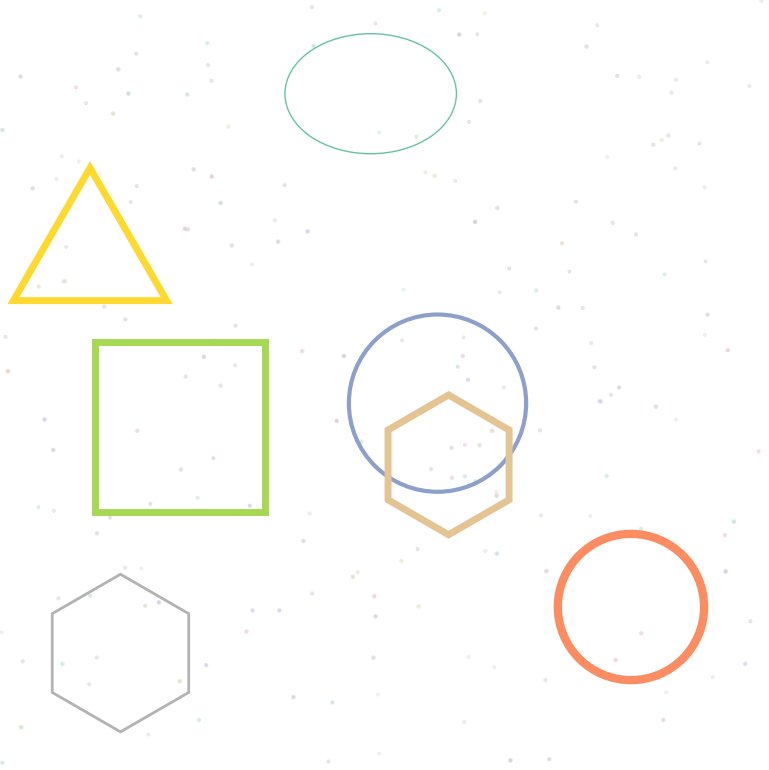[{"shape": "oval", "thickness": 0.5, "radius": 0.56, "center": [0.481, 0.878]}, {"shape": "circle", "thickness": 3, "radius": 0.47, "center": [0.819, 0.212]}, {"shape": "circle", "thickness": 1.5, "radius": 0.58, "center": [0.568, 0.476]}, {"shape": "square", "thickness": 2.5, "radius": 0.55, "center": [0.233, 0.445]}, {"shape": "triangle", "thickness": 2.5, "radius": 0.57, "center": [0.117, 0.667]}, {"shape": "hexagon", "thickness": 2.5, "radius": 0.45, "center": [0.583, 0.396]}, {"shape": "hexagon", "thickness": 1, "radius": 0.51, "center": [0.156, 0.152]}]